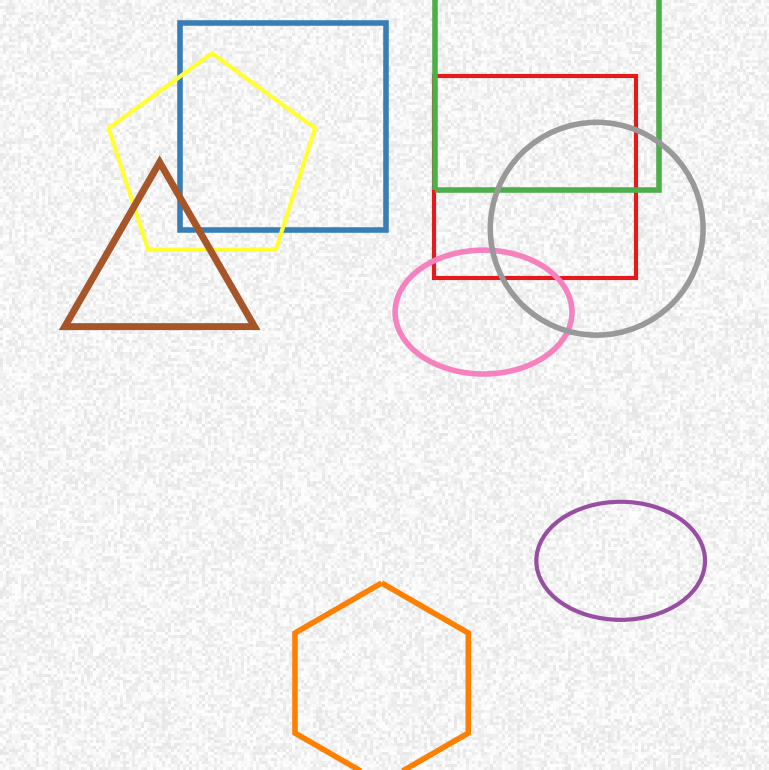[{"shape": "square", "thickness": 1.5, "radius": 0.66, "center": [0.695, 0.77]}, {"shape": "square", "thickness": 2, "radius": 0.67, "center": [0.368, 0.836]}, {"shape": "square", "thickness": 2, "radius": 0.73, "center": [0.71, 0.899]}, {"shape": "oval", "thickness": 1.5, "radius": 0.55, "center": [0.806, 0.272]}, {"shape": "hexagon", "thickness": 2, "radius": 0.65, "center": [0.496, 0.113]}, {"shape": "pentagon", "thickness": 1.5, "radius": 0.7, "center": [0.275, 0.79]}, {"shape": "triangle", "thickness": 2.5, "radius": 0.71, "center": [0.207, 0.647]}, {"shape": "oval", "thickness": 2, "radius": 0.57, "center": [0.628, 0.595]}, {"shape": "circle", "thickness": 2, "radius": 0.69, "center": [0.775, 0.703]}]